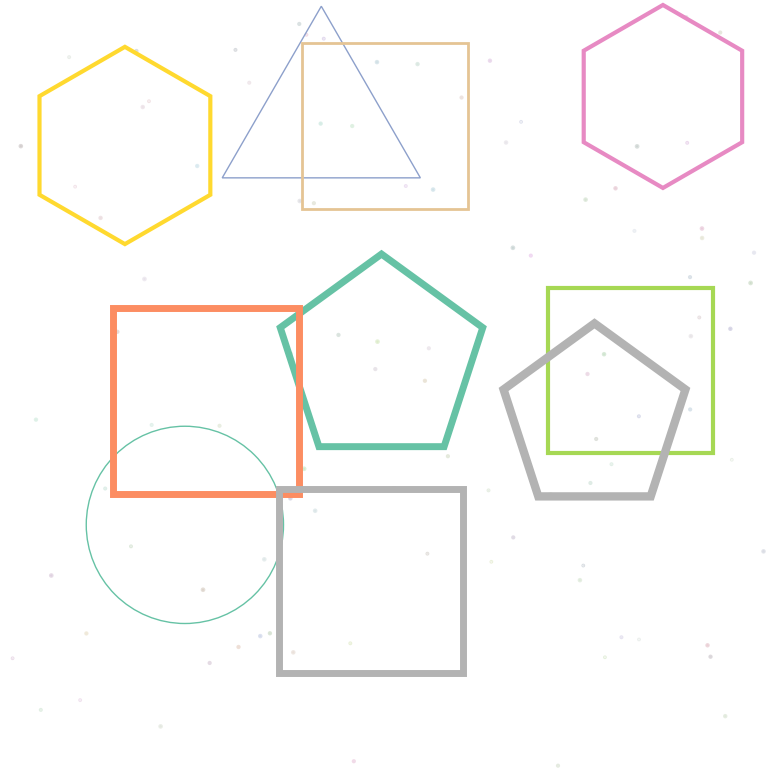[{"shape": "pentagon", "thickness": 2.5, "radius": 0.69, "center": [0.495, 0.532]}, {"shape": "circle", "thickness": 0.5, "radius": 0.64, "center": [0.24, 0.318]}, {"shape": "square", "thickness": 2.5, "radius": 0.6, "center": [0.268, 0.48]}, {"shape": "triangle", "thickness": 0.5, "radius": 0.74, "center": [0.417, 0.843]}, {"shape": "hexagon", "thickness": 1.5, "radius": 0.59, "center": [0.861, 0.875]}, {"shape": "square", "thickness": 1.5, "radius": 0.53, "center": [0.819, 0.519]}, {"shape": "hexagon", "thickness": 1.5, "radius": 0.64, "center": [0.162, 0.811]}, {"shape": "square", "thickness": 1, "radius": 0.54, "center": [0.5, 0.836]}, {"shape": "pentagon", "thickness": 3, "radius": 0.62, "center": [0.772, 0.456]}, {"shape": "square", "thickness": 2.5, "radius": 0.6, "center": [0.482, 0.246]}]